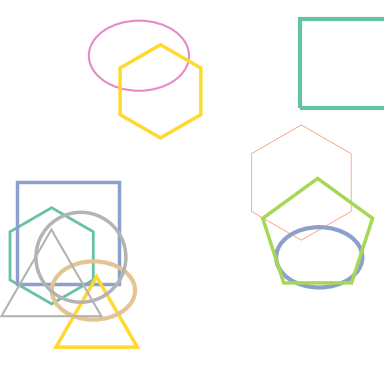[{"shape": "square", "thickness": 3, "radius": 0.58, "center": [0.896, 0.835]}, {"shape": "hexagon", "thickness": 2, "radius": 0.62, "center": [0.134, 0.336]}, {"shape": "hexagon", "thickness": 0.5, "radius": 0.75, "center": [0.783, 0.526]}, {"shape": "oval", "thickness": 3, "radius": 0.56, "center": [0.829, 0.332]}, {"shape": "square", "thickness": 2.5, "radius": 0.66, "center": [0.177, 0.394]}, {"shape": "oval", "thickness": 1.5, "radius": 0.65, "center": [0.361, 0.855]}, {"shape": "pentagon", "thickness": 2.5, "radius": 0.75, "center": [0.825, 0.387]}, {"shape": "triangle", "thickness": 2.5, "radius": 0.61, "center": [0.251, 0.159]}, {"shape": "hexagon", "thickness": 2.5, "radius": 0.61, "center": [0.417, 0.763]}, {"shape": "oval", "thickness": 3, "radius": 0.54, "center": [0.243, 0.245]}, {"shape": "triangle", "thickness": 1.5, "radius": 0.75, "center": [0.134, 0.254]}, {"shape": "circle", "thickness": 2.5, "radius": 0.58, "center": [0.21, 0.332]}]